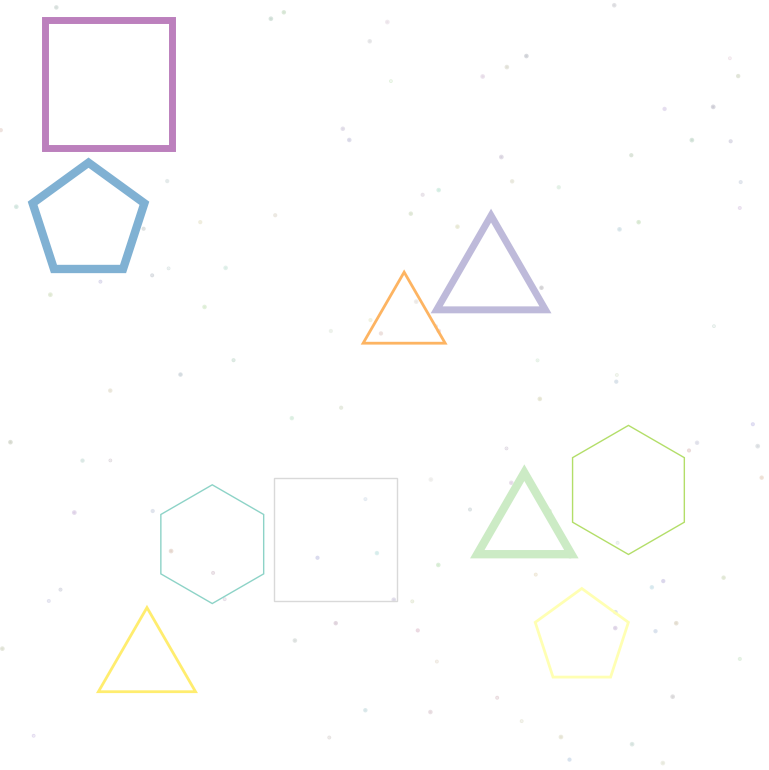[{"shape": "hexagon", "thickness": 0.5, "radius": 0.39, "center": [0.276, 0.293]}, {"shape": "pentagon", "thickness": 1, "radius": 0.32, "center": [0.756, 0.172]}, {"shape": "triangle", "thickness": 2.5, "radius": 0.41, "center": [0.638, 0.638]}, {"shape": "pentagon", "thickness": 3, "radius": 0.38, "center": [0.115, 0.712]}, {"shape": "triangle", "thickness": 1, "radius": 0.31, "center": [0.525, 0.585]}, {"shape": "hexagon", "thickness": 0.5, "radius": 0.42, "center": [0.816, 0.364]}, {"shape": "square", "thickness": 0.5, "radius": 0.4, "center": [0.435, 0.299]}, {"shape": "square", "thickness": 2.5, "radius": 0.42, "center": [0.141, 0.891]}, {"shape": "triangle", "thickness": 3, "radius": 0.35, "center": [0.681, 0.316]}, {"shape": "triangle", "thickness": 1, "radius": 0.36, "center": [0.191, 0.138]}]